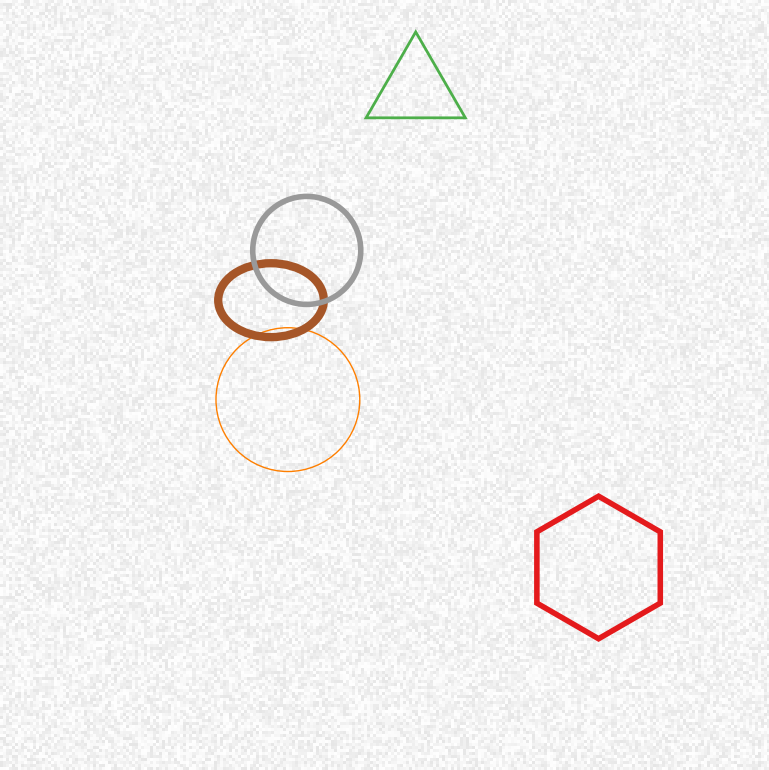[{"shape": "hexagon", "thickness": 2, "radius": 0.46, "center": [0.777, 0.263]}, {"shape": "triangle", "thickness": 1, "radius": 0.37, "center": [0.54, 0.884]}, {"shape": "circle", "thickness": 0.5, "radius": 0.47, "center": [0.374, 0.481]}, {"shape": "oval", "thickness": 3, "radius": 0.34, "center": [0.352, 0.61]}, {"shape": "circle", "thickness": 2, "radius": 0.35, "center": [0.398, 0.675]}]